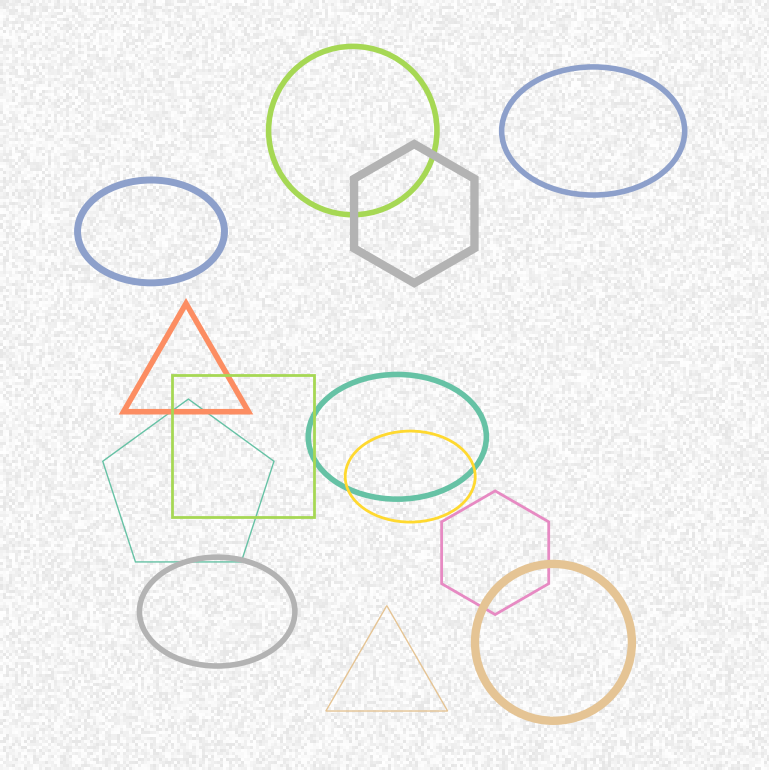[{"shape": "pentagon", "thickness": 0.5, "radius": 0.58, "center": [0.245, 0.365]}, {"shape": "oval", "thickness": 2, "radius": 0.58, "center": [0.516, 0.433]}, {"shape": "triangle", "thickness": 2, "radius": 0.47, "center": [0.242, 0.512]}, {"shape": "oval", "thickness": 2, "radius": 0.59, "center": [0.77, 0.83]}, {"shape": "oval", "thickness": 2.5, "radius": 0.48, "center": [0.196, 0.699]}, {"shape": "hexagon", "thickness": 1, "radius": 0.4, "center": [0.643, 0.282]}, {"shape": "circle", "thickness": 2, "radius": 0.55, "center": [0.458, 0.83]}, {"shape": "square", "thickness": 1, "radius": 0.46, "center": [0.316, 0.421]}, {"shape": "oval", "thickness": 1, "radius": 0.42, "center": [0.533, 0.381]}, {"shape": "triangle", "thickness": 0.5, "radius": 0.46, "center": [0.502, 0.122]}, {"shape": "circle", "thickness": 3, "radius": 0.51, "center": [0.719, 0.166]}, {"shape": "oval", "thickness": 2, "radius": 0.5, "center": [0.282, 0.206]}, {"shape": "hexagon", "thickness": 3, "radius": 0.45, "center": [0.538, 0.723]}]